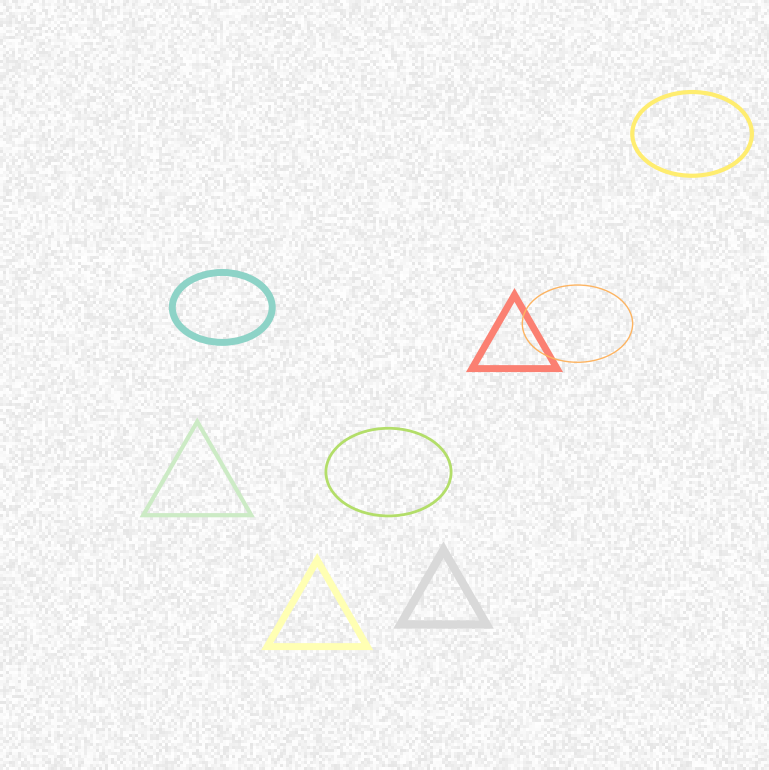[{"shape": "oval", "thickness": 2.5, "radius": 0.32, "center": [0.289, 0.601]}, {"shape": "triangle", "thickness": 2.5, "radius": 0.38, "center": [0.412, 0.198]}, {"shape": "triangle", "thickness": 2.5, "radius": 0.32, "center": [0.668, 0.553]}, {"shape": "oval", "thickness": 0.5, "radius": 0.36, "center": [0.75, 0.58]}, {"shape": "oval", "thickness": 1, "radius": 0.41, "center": [0.505, 0.387]}, {"shape": "triangle", "thickness": 3, "radius": 0.32, "center": [0.576, 0.221]}, {"shape": "triangle", "thickness": 1.5, "radius": 0.41, "center": [0.256, 0.371]}, {"shape": "oval", "thickness": 1.5, "radius": 0.39, "center": [0.899, 0.826]}]